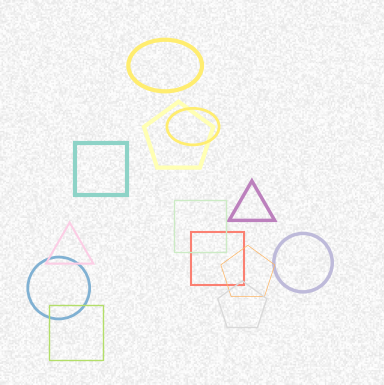[{"shape": "square", "thickness": 3, "radius": 0.34, "center": [0.262, 0.561]}, {"shape": "pentagon", "thickness": 3, "radius": 0.47, "center": [0.464, 0.641]}, {"shape": "circle", "thickness": 2.5, "radius": 0.38, "center": [0.787, 0.318]}, {"shape": "square", "thickness": 1.5, "radius": 0.35, "center": [0.565, 0.329]}, {"shape": "circle", "thickness": 2, "radius": 0.4, "center": [0.153, 0.252]}, {"shape": "pentagon", "thickness": 0.5, "radius": 0.37, "center": [0.644, 0.289]}, {"shape": "square", "thickness": 1, "radius": 0.36, "center": [0.197, 0.137]}, {"shape": "triangle", "thickness": 1.5, "radius": 0.36, "center": [0.181, 0.351]}, {"shape": "pentagon", "thickness": 1, "radius": 0.33, "center": [0.629, 0.203]}, {"shape": "triangle", "thickness": 2.5, "radius": 0.34, "center": [0.654, 0.462]}, {"shape": "square", "thickness": 1, "radius": 0.34, "center": [0.519, 0.413]}, {"shape": "oval", "thickness": 2, "radius": 0.34, "center": [0.501, 0.671]}, {"shape": "oval", "thickness": 3, "radius": 0.48, "center": [0.429, 0.83]}]